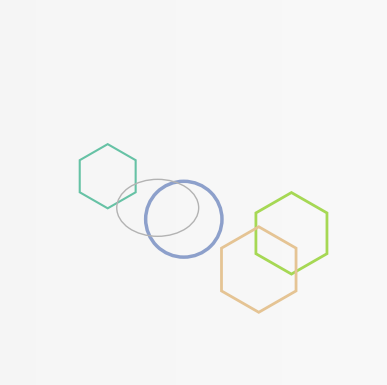[{"shape": "hexagon", "thickness": 1.5, "radius": 0.42, "center": [0.278, 0.542]}, {"shape": "circle", "thickness": 2.5, "radius": 0.49, "center": [0.474, 0.431]}, {"shape": "hexagon", "thickness": 2, "radius": 0.53, "center": [0.752, 0.394]}, {"shape": "hexagon", "thickness": 2, "radius": 0.56, "center": [0.668, 0.3]}, {"shape": "oval", "thickness": 1, "radius": 0.53, "center": [0.407, 0.46]}]